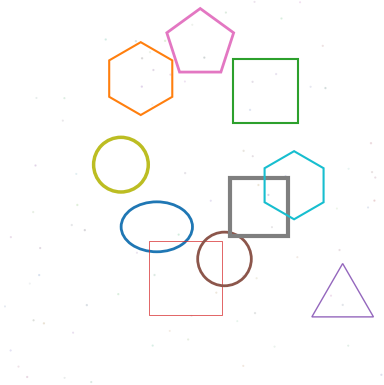[{"shape": "oval", "thickness": 2, "radius": 0.46, "center": [0.407, 0.411]}, {"shape": "hexagon", "thickness": 1.5, "radius": 0.47, "center": [0.366, 0.796]}, {"shape": "square", "thickness": 1.5, "radius": 0.42, "center": [0.69, 0.764]}, {"shape": "square", "thickness": 0.5, "radius": 0.48, "center": [0.481, 0.278]}, {"shape": "triangle", "thickness": 1, "radius": 0.46, "center": [0.89, 0.223]}, {"shape": "circle", "thickness": 2, "radius": 0.35, "center": [0.583, 0.327]}, {"shape": "pentagon", "thickness": 2, "radius": 0.46, "center": [0.52, 0.887]}, {"shape": "square", "thickness": 3, "radius": 0.38, "center": [0.672, 0.464]}, {"shape": "circle", "thickness": 2.5, "radius": 0.35, "center": [0.314, 0.572]}, {"shape": "hexagon", "thickness": 1.5, "radius": 0.44, "center": [0.764, 0.519]}]